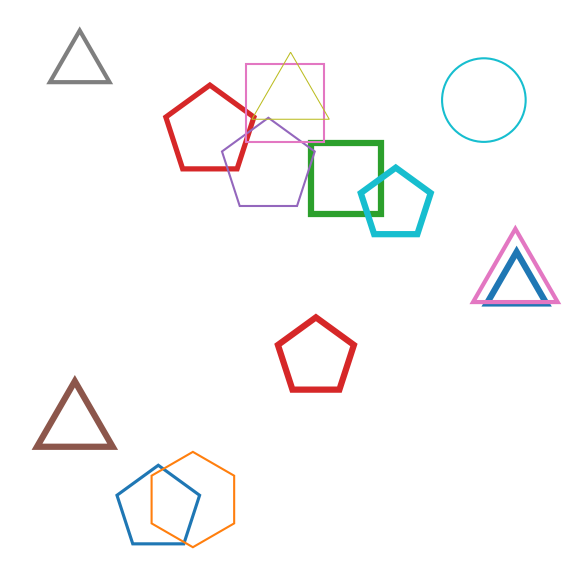[{"shape": "pentagon", "thickness": 1.5, "radius": 0.38, "center": [0.274, 0.118]}, {"shape": "triangle", "thickness": 3, "radius": 0.3, "center": [0.895, 0.503]}, {"shape": "hexagon", "thickness": 1, "radius": 0.41, "center": [0.334, 0.134]}, {"shape": "square", "thickness": 3, "radius": 0.31, "center": [0.599, 0.69]}, {"shape": "pentagon", "thickness": 3, "radius": 0.35, "center": [0.547, 0.38]}, {"shape": "pentagon", "thickness": 2.5, "radius": 0.4, "center": [0.363, 0.772]}, {"shape": "pentagon", "thickness": 1, "radius": 0.42, "center": [0.465, 0.711]}, {"shape": "triangle", "thickness": 3, "radius": 0.38, "center": [0.13, 0.263]}, {"shape": "triangle", "thickness": 2, "radius": 0.42, "center": [0.892, 0.518]}, {"shape": "square", "thickness": 1, "radius": 0.34, "center": [0.494, 0.82]}, {"shape": "triangle", "thickness": 2, "radius": 0.3, "center": [0.138, 0.887]}, {"shape": "triangle", "thickness": 0.5, "radius": 0.39, "center": [0.503, 0.831]}, {"shape": "circle", "thickness": 1, "radius": 0.36, "center": [0.838, 0.826]}, {"shape": "pentagon", "thickness": 3, "radius": 0.32, "center": [0.685, 0.645]}]